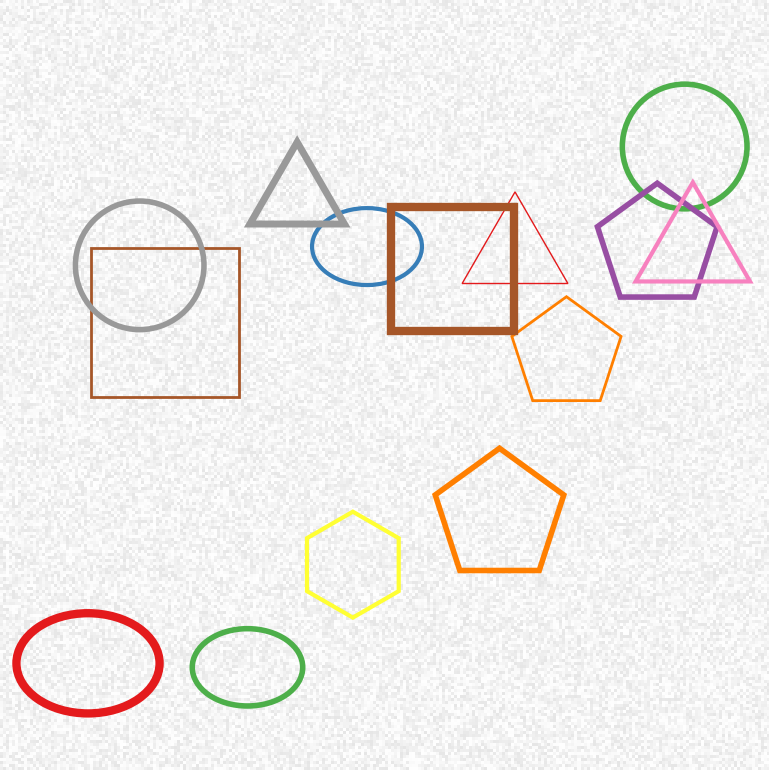[{"shape": "triangle", "thickness": 0.5, "radius": 0.4, "center": [0.669, 0.671]}, {"shape": "oval", "thickness": 3, "radius": 0.46, "center": [0.114, 0.139]}, {"shape": "oval", "thickness": 1.5, "radius": 0.36, "center": [0.477, 0.68]}, {"shape": "oval", "thickness": 2, "radius": 0.36, "center": [0.321, 0.133]}, {"shape": "circle", "thickness": 2, "radius": 0.4, "center": [0.889, 0.81]}, {"shape": "pentagon", "thickness": 2, "radius": 0.41, "center": [0.854, 0.68]}, {"shape": "pentagon", "thickness": 2, "radius": 0.44, "center": [0.649, 0.33]}, {"shape": "pentagon", "thickness": 1, "radius": 0.37, "center": [0.736, 0.54]}, {"shape": "hexagon", "thickness": 1.5, "radius": 0.34, "center": [0.458, 0.267]}, {"shape": "square", "thickness": 1, "radius": 0.48, "center": [0.214, 0.581]}, {"shape": "square", "thickness": 3, "radius": 0.4, "center": [0.587, 0.651]}, {"shape": "triangle", "thickness": 1.5, "radius": 0.43, "center": [0.9, 0.677]}, {"shape": "circle", "thickness": 2, "radius": 0.42, "center": [0.181, 0.655]}, {"shape": "triangle", "thickness": 2.5, "radius": 0.35, "center": [0.386, 0.745]}]